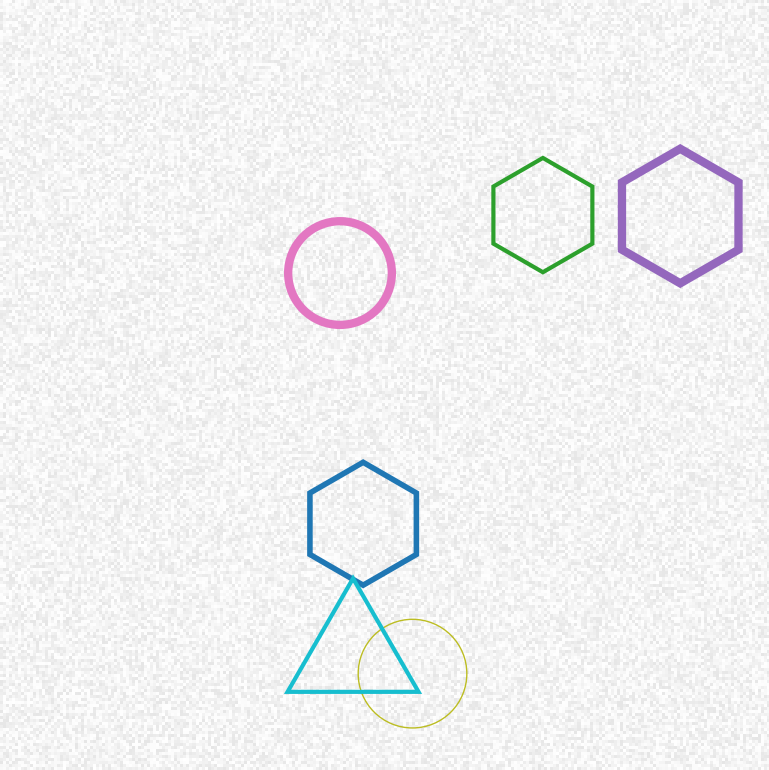[{"shape": "hexagon", "thickness": 2, "radius": 0.4, "center": [0.472, 0.32]}, {"shape": "hexagon", "thickness": 1.5, "radius": 0.37, "center": [0.705, 0.721]}, {"shape": "hexagon", "thickness": 3, "radius": 0.44, "center": [0.883, 0.719]}, {"shape": "circle", "thickness": 3, "radius": 0.34, "center": [0.442, 0.645]}, {"shape": "circle", "thickness": 0.5, "radius": 0.35, "center": [0.536, 0.125]}, {"shape": "triangle", "thickness": 1.5, "radius": 0.49, "center": [0.459, 0.151]}]